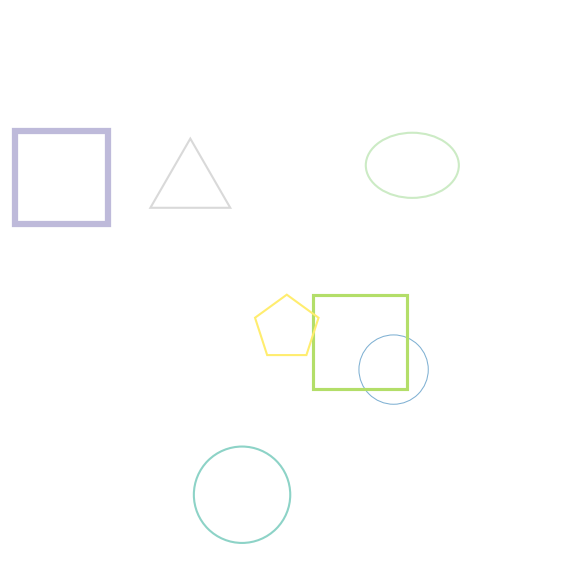[{"shape": "circle", "thickness": 1, "radius": 0.42, "center": [0.419, 0.142]}, {"shape": "square", "thickness": 3, "radius": 0.4, "center": [0.106, 0.692]}, {"shape": "circle", "thickness": 0.5, "radius": 0.3, "center": [0.682, 0.359]}, {"shape": "square", "thickness": 1.5, "radius": 0.41, "center": [0.623, 0.407]}, {"shape": "triangle", "thickness": 1, "radius": 0.4, "center": [0.33, 0.679]}, {"shape": "oval", "thickness": 1, "radius": 0.4, "center": [0.714, 0.713]}, {"shape": "pentagon", "thickness": 1, "radius": 0.29, "center": [0.497, 0.431]}]